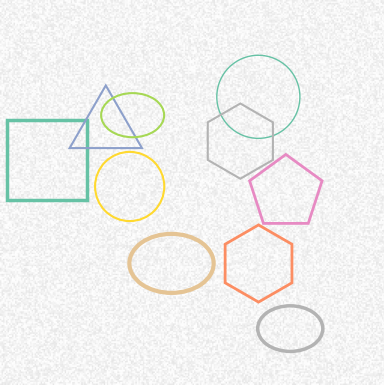[{"shape": "circle", "thickness": 1, "radius": 0.54, "center": [0.671, 0.749]}, {"shape": "square", "thickness": 2.5, "radius": 0.52, "center": [0.122, 0.585]}, {"shape": "hexagon", "thickness": 2, "radius": 0.5, "center": [0.672, 0.316]}, {"shape": "triangle", "thickness": 1.5, "radius": 0.54, "center": [0.275, 0.67]}, {"shape": "pentagon", "thickness": 2, "radius": 0.49, "center": [0.742, 0.5]}, {"shape": "oval", "thickness": 1.5, "radius": 0.41, "center": [0.345, 0.701]}, {"shape": "circle", "thickness": 1.5, "radius": 0.45, "center": [0.337, 0.516]}, {"shape": "oval", "thickness": 3, "radius": 0.55, "center": [0.446, 0.316]}, {"shape": "oval", "thickness": 2.5, "radius": 0.42, "center": [0.754, 0.146]}, {"shape": "hexagon", "thickness": 1.5, "radius": 0.49, "center": [0.624, 0.633]}]